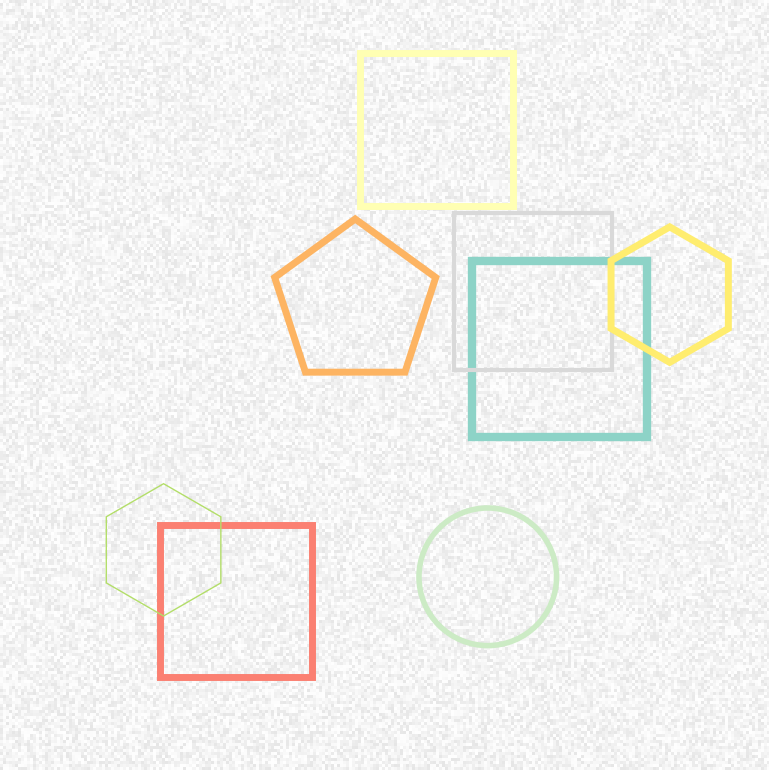[{"shape": "square", "thickness": 3, "radius": 0.57, "center": [0.727, 0.547]}, {"shape": "square", "thickness": 2.5, "radius": 0.5, "center": [0.566, 0.832]}, {"shape": "square", "thickness": 2.5, "radius": 0.49, "center": [0.306, 0.22]}, {"shape": "pentagon", "thickness": 2.5, "radius": 0.55, "center": [0.461, 0.606]}, {"shape": "hexagon", "thickness": 0.5, "radius": 0.43, "center": [0.212, 0.286]}, {"shape": "square", "thickness": 1.5, "radius": 0.51, "center": [0.692, 0.621]}, {"shape": "circle", "thickness": 2, "radius": 0.45, "center": [0.633, 0.251]}, {"shape": "hexagon", "thickness": 2.5, "radius": 0.44, "center": [0.87, 0.617]}]